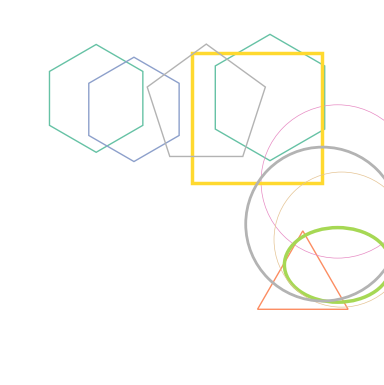[{"shape": "hexagon", "thickness": 1, "radius": 0.7, "center": [0.25, 0.744]}, {"shape": "hexagon", "thickness": 1, "radius": 0.82, "center": [0.701, 0.747]}, {"shape": "triangle", "thickness": 1, "radius": 0.68, "center": [0.786, 0.265]}, {"shape": "hexagon", "thickness": 1, "radius": 0.68, "center": [0.348, 0.716]}, {"shape": "circle", "thickness": 0.5, "radius": 1.0, "center": [0.877, 0.529]}, {"shape": "oval", "thickness": 2.5, "radius": 0.69, "center": [0.877, 0.312]}, {"shape": "square", "thickness": 2.5, "radius": 0.84, "center": [0.668, 0.693]}, {"shape": "circle", "thickness": 0.5, "radius": 0.88, "center": [0.887, 0.378]}, {"shape": "pentagon", "thickness": 1, "radius": 0.81, "center": [0.536, 0.724]}, {"shape": "circle", "thickness": 2, "radius": 1.0, "center": [0.838, 0.418]}]